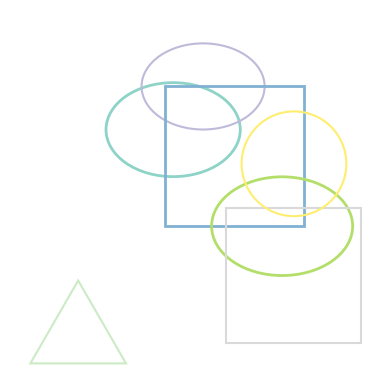[{"shape": "oval", "thickness": 2, "radius": 0.87, "center": [0.45, 0.663]}, {"shape": "oval", "thickness": 1.5, "radius": 0.8, "center": [0.528, 0.775]}, {"shape": "square", "thickness": 2, "radius": 0.9, "center": [0.61, 0.595]}, {"shape": "oval", "thickness": 2, "radius": 0.92, "center": [0.733, 0.413]}, {"shape": "square", "thickness": 1.5, "radius": 0.88, "center": [0.762, 0.284]}, {"shape": "triangle", "thickness": 1.5, "radius": 0.72, "center": [0.203, 0.128]}, {"shape": "circle", "thickness": 1.5, "radius": 0.68, "center": [0.764, 0.575]}]